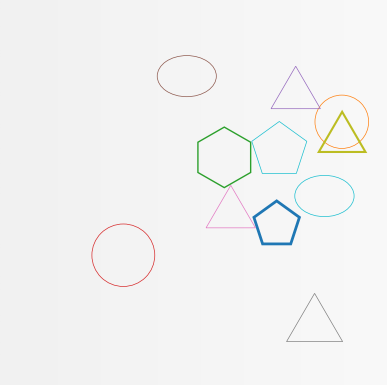[{"shape": "pentagon", "thickness": 2, "radius": 0.31, "center": [0.714, 0.416]}, {"shape": "circle", "thickness": 0.5, "radius": 0.35, "center": [0.882, 0.684]}, {"shape": "hexagon", "thickness": 1, "radius": 0.39, "center": [0.579, 0.591]}, {"shape": "circle", "thickness": 0.5, "radius": 0.41, "center": [0.318, 0.337]}, {"shape": "triangle", "thickness": 0.5, "radius": 0.37, "center": [0.763, 0.754]}, {"shape": "oval", "thickness": 0.5, "radius": 0.38, "center": [0.482, 0.802]}, {"shape": "triangle", "thickness": 0.5, "radius": 0.37, "center": [0.596, 0.445]}, {"shape": "triangle", "thickness": 0.5, "radius": 0.42, "center": [0.812, 0.154]}, {"shape": "triangle", "thickness": 1.5, "radius": 0.35, "center": [0.883, 0.64]}, {"shape": "pentagon", "thickness": 0.5, "radius": 0.37, "center": [0.721, 0.61]}, {"shape": "oval", "thickness": 0.5, "radius": 0.38, "center": [0.837, 0.491]}]